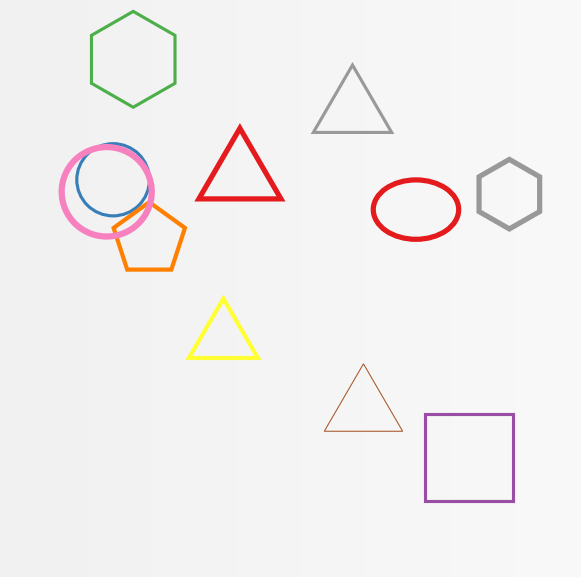[{"shape": "triangle", "thickness": 2.5, "radius": 0.41, "center": [0.413, 0.695]}, {"shape": "oval", "thickness": 2.5, "radius": 0.37, "center": [0.716, 0.636]}, {"shape": "circle", "thickness": 1.5, "radius": 0.31, "center": [0.195, 0.688]}, {"shape": "hexagon", "thickness": 1.5, "radius": 0.41, "center": [0.229, 0.896]}, {"shape": "square", "thickness": 1.5, "radius": 0.38, "center": [0.806, 0.207]}, {"shape": "pentagon", "thickness": 2, "radius": 0.32, "center": [0.257, 0.584]}, {"shape": "triangle", "thickness": 2, "radius": 0.34, "center": [0.384, 0.414]}, {"shape": "triangle", "thickness": 0.5, "radius": 0.39, "center": [0.625, 0.291]}, {"shape": "circle", "thickness": 3, "radius": 0.39, "center": [0.184, 0.667]}, {"shape": "triangle", "thickness": 1.5, "radius": 0.39, "center": [0.606, 0.809]}, {"shape": "hexagon", "thickness": 2.5, "radius": 0.3, "center": [0.876, 0.663]}]